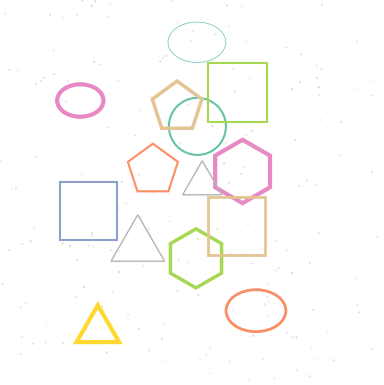[{"shape": "oval", "thickness": 0.5, "radius": 0.37, "center": [0.511, 0.89]}, {"shape": "circle", "thickness": 1.5, "radius": 0.37, "center": [0.513, 0.672]}, {"shape": "oval", "thickness": 2, "radius": 0.39, "center": [0.665, 0.193]}, {"shape": "pentagon", "thickness": 1.5, "radius": 0.34, "center": [0.397, 0.558]}, {"shape": "square", "thickness": 1.5, "radius": 0.37, "center": [0.23, 0.452]}, {"shape": "oval", "thickness": 3, "radius": 0.3, "center": [0.209, 0.739]}, {"shape": "hexagon", "thickness": 3, "radius": 0.41, "center": [0.63, 0.555]}, {"shape": "square", "thickness": 1.5, "radius": 0.39, "center": [0.617, 0.76]}, {"shape": "hexagon", "thickness": 2.5, "radius": 0.38, "center": [0.509, 0.329]}, {"shape": "triangle", "thickness": 3, "radius": 0.32, "center": [0.254, 0.143]}, {"shape": "pentagon", "thickness": 2.5, "radius": 0.34, "center": [0.46, 0.722]}, {"shape": "square", "thickness": 2, "radius": 0.37, "center": [0.615, 0.414]}, {"shape": "triangle", "thickness": 1, "radius": 0.29, "center": [0.525, 0.524]}, {"shape": "triangle", "thickness": 1, "radius": 0.4, "center": [0.358, 0.362]}]